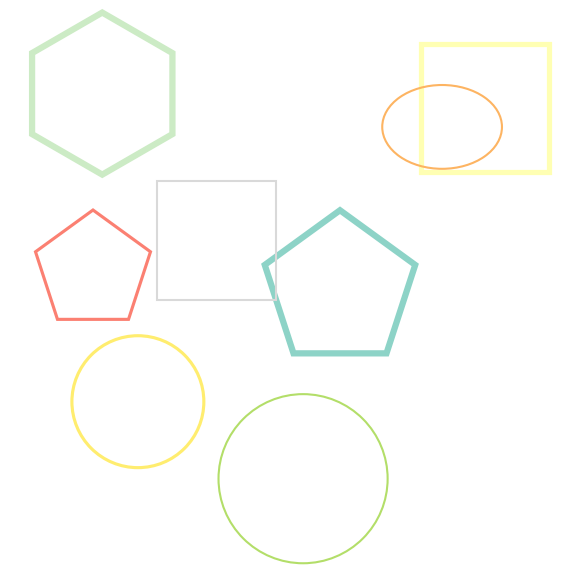[{"shape": "pentagon", "thickness": 3, "radius": 0.68, "center": [0.589, 0.498]}, {"shape": "square", "thickness": 2.5, "radius": 0.55, "center": [0.84, 0.811]}, {"shape": "pentagon", "thickness": 1.5, "radius": 0.52, "center": [0.161, 0.531]}, {"shape": "oval", "thickness": 1, "radius": 0.52, "center": [0.766, 0.779]}, {"shape": "circle", "thickness": 1, "radius": 0.73, "center": [0.525, 0.17]}, {"shape": "square", "thickness": 1, "radius": 0.52, "center": [0.375, 0.582]}, {"shape": "hexagon", "thickness": 3, "radius": 0.7, "center": [0.177, 0.837]}, {"shape": "circle", "thickness": 1.5, "radius": 0.57, "center": [0.239, 0.304]}]